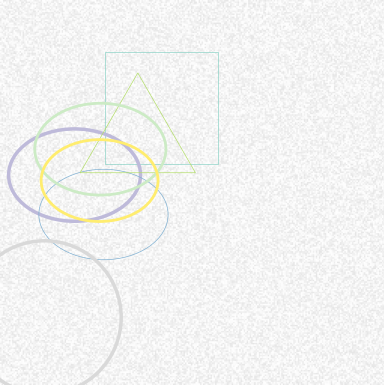[{"shape": "square", "thickness": 0.5, "radius": 0.73, "center": [0.419, 0.719]}, {"shape": "oval", "thickness": 2.5, "radius": 0.86, "center": [0.194, 0.545]}, {"shape": "oval", "thickness": 0.5, "radius": 0.84, "center": [0.269, 0.443]}, {"shape": "triangle", "thickness": 0.5, "radius": 0.86, "center": [0.358, 0.638]}, {"shape": "circle", "thickness": 2.5, "radius": 1.0, "center": [0.116, 0.175]}, {"shape": "oval", "thickness": 2, "radius": 0.85, "center": [0.261, 0.613]}, {"shape": "oval", "thickness": 2, "radius": 0.76, "center": [0.259, 0.531]}]